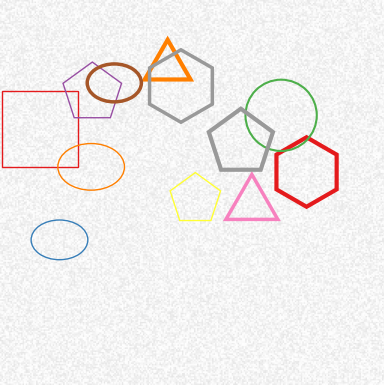[{"shape": "square", "thickness": 1, "radius": 0.49, "center": [0.104, 0.665]}, {"shape": "hexagon", "thickness": 3, "radius": 0.45, "center": [0.796, 0.553]}, {"shape": "oval", "thickness": 1, "radius": 0.37, "center": [0.154, 0.377]}, {"shape": "circle", "thickness": 1.5, "radius": 0.46, "center": [0.73, 0.7]}, {"shape": "pentagon", "thickness": 1, "radius": 0.4, "center": [0.24, 0.759]}, {"shape": "triangle", "thickness": 3, "radius": 0.34, "center": [0.435, 0.828]}, {"shape": "oval", "thickness": 1, "radius": 0.43, "center": [0.237, 0.567]}, {"shape": "pentagon", "thickness": 1, "radius": 0.34, "center": [0.507, 0.483]}, {"shape": "oval", "thickness": 2.5, "radius": 0.35, "center": [0.297, 0.785]}, {"shape": "triangle", "thickness": 2.5, "radius": 0.39, "center": [0.654, 0.469]}, {"shape": "hexagon", "thickness": 2.5, "radius": 0.47, "center": [0.47, 0.777]}, {"shape": "pentagon", "thickness": 3, "radius": 0.44, "center": [0.626, 0.63]}]